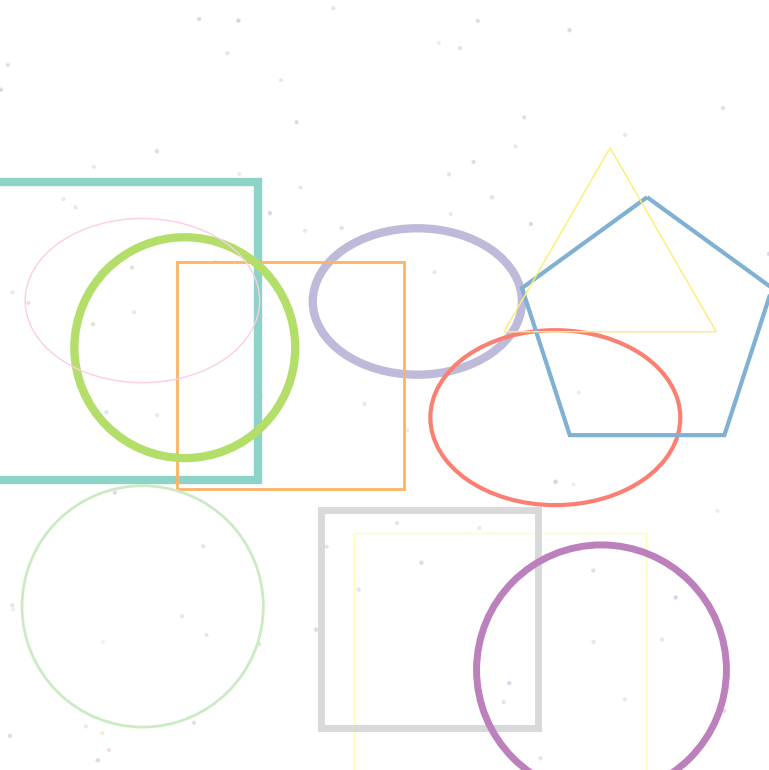[{"shape": "square", "thickness": 3, "radius": 0.97, "center": [0.141, 0.57]}, {"shape": "square", "thickness": 0.5, "radius": 0.95, "center": [0.649, 0.119]}, {"shape": "oval", "thickness": 3, "radius": 0.68, "center": [0.542, 0.608]}, {"shape": "oval", "thickness": 1.5, "radius": 0.81, "center": [0.721, 0.458]}, {"shape": "pentagon", "thickness": 1.5, "radius": 0.85, "center": [0.84, 0.573]}, {"shape": "square", "thickness": 1, "radius": 0.74, "center": [0.377, 0.512]}, {"shape": "circle", "thickness": 3, "radius": 0.72, "center": [0.24, 0.548]}, {"shape": "oval", "thickness": 0.5, "radius": 0.76, "center": [0.185, 0.61]}, {"shape": "square", "thickness": 2.5, "radius": 0.71, "center": [0.558, 0.196]}, {"shape": "circle", "thickness": 2.5, "radius": 0.81, "center": [0.781, 0.13]}, {"shape": "circle", "thickness": 1, "radius": 0.78, "center": [0.185, 0.212]}, {"shape": "triangle", "thickness": 0.5, "radius": 0.8, "center": [0.792, 0.649]}]